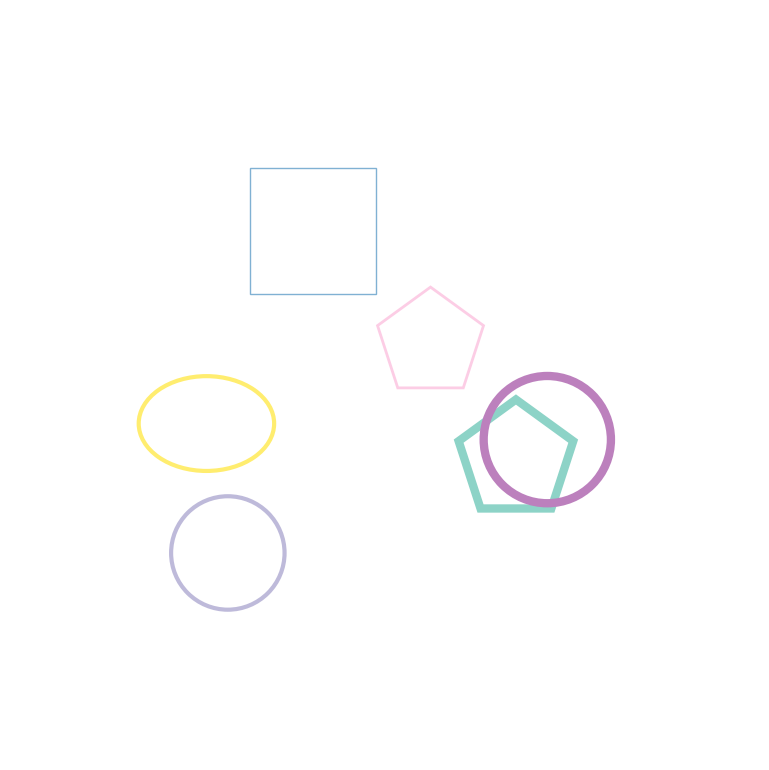[{"shape": "pentagon", "thickness": 3, "radius": 0.39, "center": [0.67, 0.403]}, {"shape": "circle", "thickness": 1.5, "radius": 0.37, "center": [0.296, 0.282]}, {"shape": "square", "thickness": 0.5, "radius": 0.41, "center": [0.407, 0.7]}, {"shape": "pentagon", "thickness": 1, "radius": 0.36, "center": [0.559, 0.555]}, {"shape": "circle", "thickness": 3, "radius": 0.41, "center": [0.711, 0.429]}, {"shape": "oval", "thickness": 1.5, "radius": 0.44, "center": [0.268, 0.45]}]